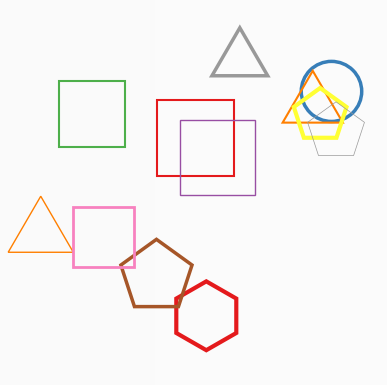[{"shape": "square", "thickness": 1.5, "radius": 0.49, "center": [0.504, 0.641]}, {"shape": "hexagon", "thickness": 3, "radius": 0.45, "center": [0.532, 0.18]}, {"shape": "circle", "thickness": 2.5, "radius": 0.39, "center": [0.855, 0.763]}, {"shape": "square", "thickness": 1.5, "radius": 0.43, "center": [0.237, 0.705]}, {"shape": "square", "thickness": 1, "radius": 0.49, "center": [0.562, 0.591]}, {"shape": "triangle", "thickness": 1.5, "radius": 0.45, "center": [0.807, 0.726]}, {"shape": "triangle", "thickness": 1, "radius": 0.49, "center": [0.105, 0.393]}, {"shape": "pentagon", "thickness": 3, "radius": 0.36, "center": [0.826, 0.7]}, {"shape": "pentagon", "thickness": 2.5, "radius": 0.48, "center": [0.404, 0.282]}, {"shape": "square", "thickness": 2, "radius": 0.39, "center": [0.267, 0.384]}, {"shape": "triangle", "thickness": 2.5, "radius": 0.42, "center": [0.619, 0.845]}, {"shape": "pentagon", "thickness": 0.5, "radius": 0.39, "center": [0.867, 0.658]}]